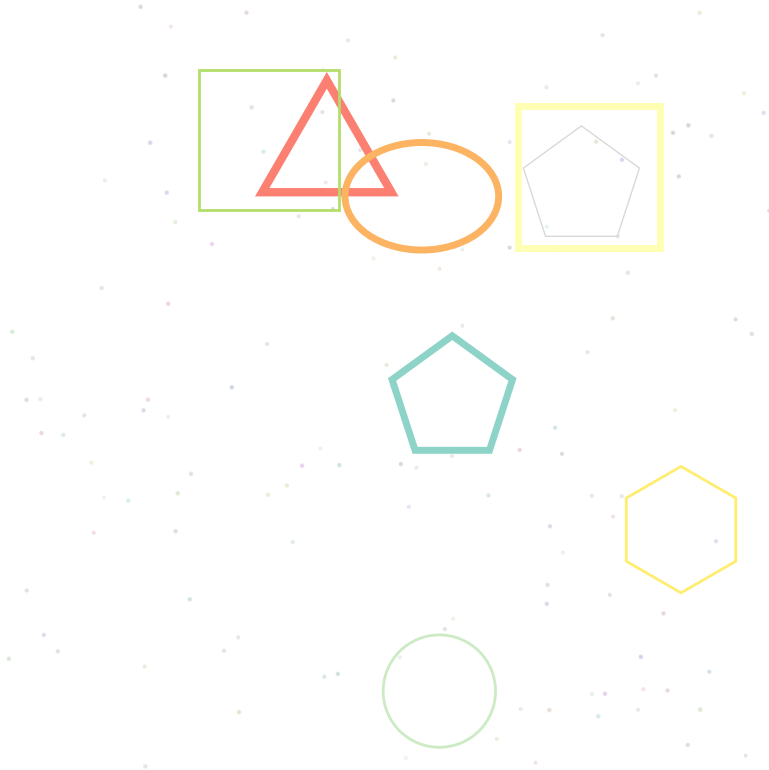[{"shape": "pentagon", "thickness": 2.5, "radius": 0.41, "center": [0.587, 0.482]}, {"shape": "square", "thickness": 2.5, "radius": 0.46, "center": [0.765, 0.77]}, {"shape": "triangle", "thickness": 3, "radius": 0.48, "center": [0.424, 0.799]}, {"shape": "oval", "thickness": 2.5, "radius": 0.5, "center": [0.548, 0.745]}, {"shape": "square", "thickness": 1, "radius": 0.46, "center": [0.349, 0.818]}, {"shape": "pentagon", "thickness": 0.5, "radius": 0.4, "center": [0.755, 0.757]}, {"shape": "circle", "thickness": 1, "radius": 0.36, "center": [0.571, 0.102]}, {"shape": "hexagon", "thickness": 1, "radius": 0.41, "center": [0.884, 0.312]}]